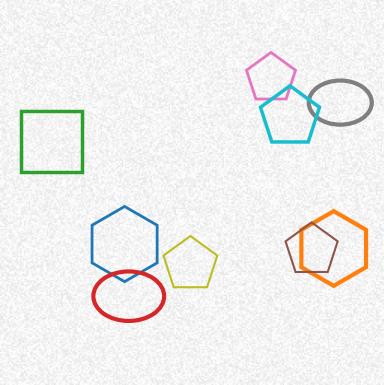[{"shape": "hexagon", "thickness": 2, "radius": 0.49, "center": [0.324, 0.366]}, {"shape": "hexagon", "thickness": 3, "radius": 0.48, "center": [0.867, 0.355]}, {"shape": "square", "thickness": 2.5, "radius": 0.4, "center": [0.135, 0.632]}, {"shape": "oval", "thickness": 3, "radius": 0.46, "center": [0.334, 0.231]}, {"shape": "pentagon", "thickness": 1.5, "radius": 0.36, "center": [0.809, 0.351]}, {"shape": "pentagon", "thickness": 2, "radius": 0.33, "center": [0.704, 0.797]}, {"shape": "oval", "thickness": 3, "radius": 0.41, "center": [0.884, 0.734]}, {"shape": "pentagon", "thickness": 1.5, "radius": 0.37, "center": [0.495, 0.313]}, {"shape": "pentagon", "thickness": 2.5, "radius": 0.4, "center": [0.753, 0.696]}]